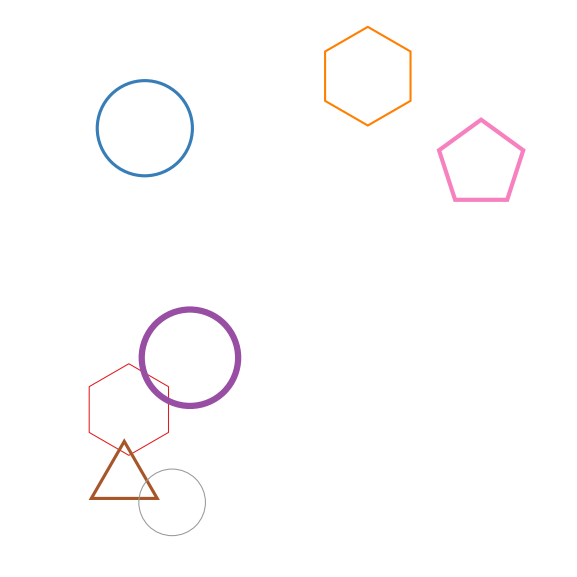[{"shape": "hexagon", "thickness": 0.5, "radius": 0.4, "center": [0.223, 0.29]}, {"shape": "circle", "thickness": 1.5, "radius": 0.41, "center": [0.251, 0.777]}, {"shape": "circle", "thickness": 3, "radius": 0.42, "center": [0.329, 0.38]}, {"shape": "hexagon", "thickness": 1, "radius": 0.43, "center": [0.637, 0.867]}, {"shape": "triangle", "thickness": 1.5, "radius": 0.33, "center": [0.215, 0.169]}, {"shape": "pentagon", "thickness": 2, "radius": 0.38, "center": [0.833, 0.715]}, {"shape": "circle", "thickness": 0.5, "radius": 0.29, "center": [0.298, 0.129]}]